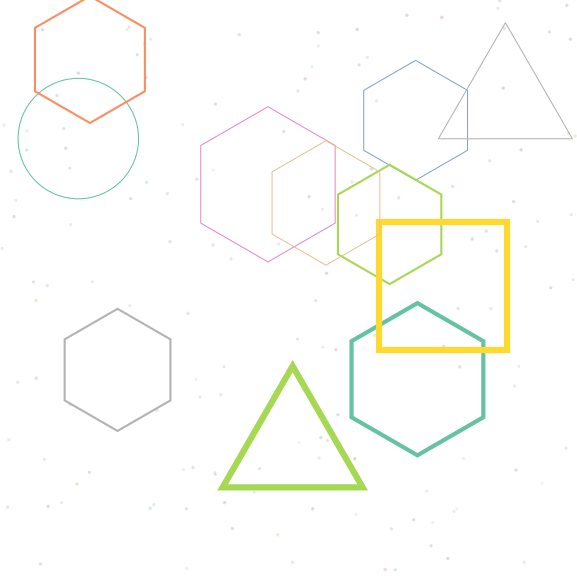[{"shape": "circle", "thickness": 0.5, "radius": 0.52, "center": [0.136, 0.759]}, {"shape": "hexagon", "thickness": 2, "radius": 0.66, "center": [0.723, 0.343]}, {"shape": "hexagon", "thickness": 1, "radius": 0.55, "center": [0.156, 0.896]}, {"shape": "hexagon", "thickness": 0.5, "radius": 0.52, "center": [0.72, 0.791]}, {"shape": "hexagon", "thickness": 0.5, "radius": 0.67, "center": [0.464, 0.68]}, {"shape": "triangle", "thickness": 3, "radius": 0.7, "center": [0.507, 0.225]}, {"shape": "hexagon", "thickness": 1, "radius": 0.52, "center": [0.675, 0.611]}, {"shape": "square", "thickness": 3, "radius": 0.55, "center": [0.767, 0.503]}, {"shape": "hexagon", "thickness": 0.5, "radius": 0.54, "center": [0.564, 0.648]}, {"shape": "hexagon", "thickness": 1, "radius": 0.53, "center": [0.204, 0.359]}, {"shape": "triangle", "thickness": 0.5, "radius": 0.67, "center": [0.875, 0.826]}]